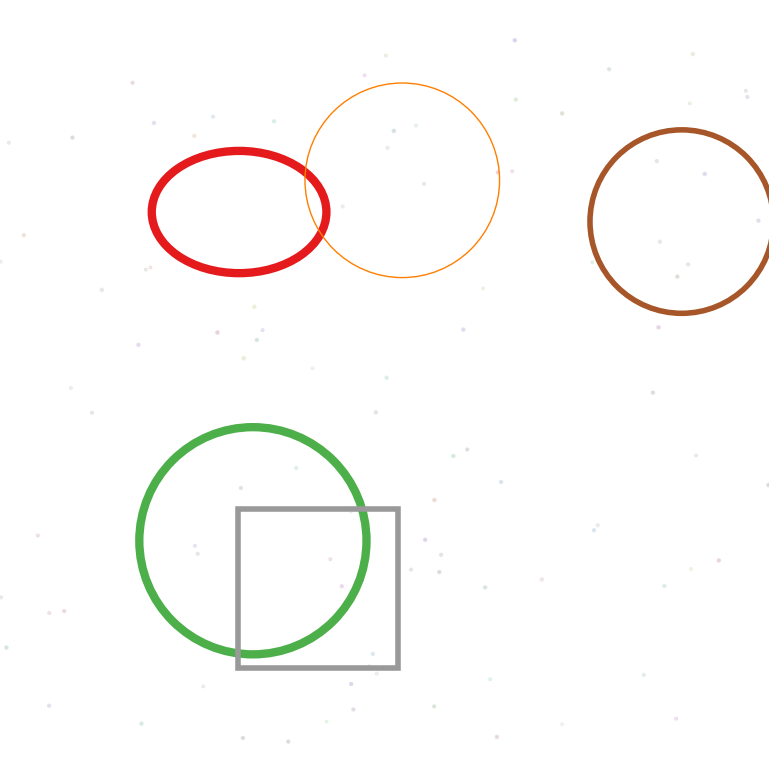[{"shape": "oval", "thickness": 3, "radius": 0.57, "center": [0.311, 0.725]}, {"shape": "circle", "thickness": 3, "radius": 0.74, "center": [0.328, 0.298]}, {"shape": "circle", "thickness": 0.5, "radius": 0.63, "center": [0.522, 0.766]}, {"shape": "circle", "thickness": 2, "radius": 0.6, "center": [0.885, 0.712]}, {"shape": "square", "thickness": 2, "radius": 0.52, "center": [0.413, 0.236]}]